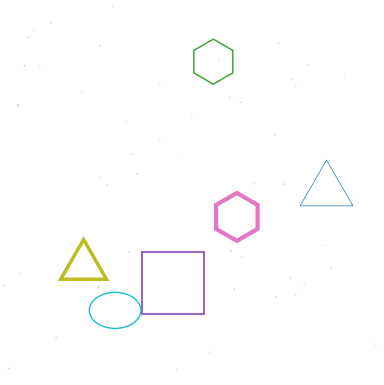[{"shape": "triangle", "thickness": 0.5, "radius": 0.4, "center": [0.848, 0.505]}, {"shape": "hexagon", "thickness": 1, "radius": 0.29, "center": [0.554, 0.84]}, {"shape": "square", "thickness": 1.5, "radius": 0.4, "center": [0.448, 0.264]}, {"shape": "hexagon", "thickness": 3, "radius": 0.31, "center": [0.615, 0.437]}, {"shape": "triangle", "thickness": 2.5, "radius": 0.34, "center": [0.217, 0.309]}, {"shape": "oval", "thickness": 1, "radius": 0.33, "center": [0.299, 0.194]}]